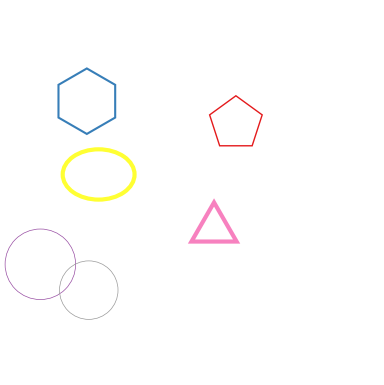[{"shape": "pentagon", "thickness": 1, "radius": 0.36, "center": [0.613, 0.679]}, {"shape": "hexagon", "thickness": 1.5, "radius": 0.43, "center": [0.226, 0.737]}, {"shape": "circle", "thickness": 0.5, "radius": 0.46, "center": [0.105, 0.314]}, {"shape": "oval", "thickness": 3, "radius": 0.47, "center": [0.256, 0.547]}, {"shape": "triangle", "thickness": 3, "radius": 0.34, "center": [0.556, 0.406]}, {"shape": "circle", "thickness": 0.5, "radius": 0.38, "center": [0.231, 0.246]}]